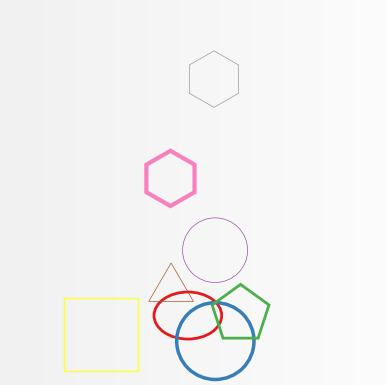[{"shape": "oval", "thickness": 2, "radius": 0.44, "center": [0.485, 0.18]}, {"shape": "circle", "thickness": 2.5, "radius": 0.5, "center": [0.556, 0.114]}, {"shape": "pentagon", "thickness": 2, "radius": 0.39, "center": [0.621, 0.184]}, {"shape": "circle", "thickness": 0.5, "radius": 0.42, "center": [0.555, 0.35]}, {"shape": "square", "thickness": 1, "radius": 0.47, "center": [0.261, 0.132]}, {"shape": "triangle", "thickness": 0.5, "radius": 0.33, "center": [0.442, 0.25]}, {"shape": "hexagon", "thickness": 3, "radius": 0.36, "center": [0.44, 0.537]}, {"shape": "hexagon", "thickness": 0.5, "radius": 0.37, "center": [0.552, 0.794]}]